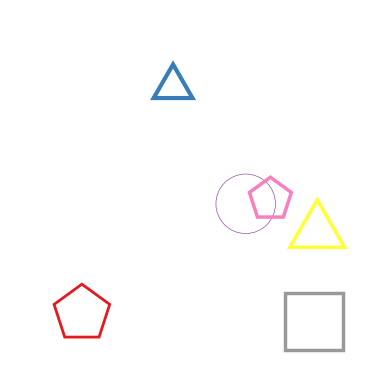[{"shape": "pentagon", "thickness": 2, "radius": 0.38, "center": [0.213, 0.186]}, {"shape": "triangle", "thickness": 3, "radius": 0.29, "center": [0.45, 0.774]}, {"shape": "circle", "thickness": 0.5, "radius": 0.39, "center": [0.638, 0.471]}, {"shape": "triangle", "thickness": 2.5, "radius": 0.41, "center": [0.824, 0.399]}, {"shape": "pentagon", "thickness": 2.5, "radius": 0.29, "center": [0.702, 0.482]}, {"shape": "square", "thickness": 2.5, "radius": 0.37, "center": [0.815, 0.166]}]